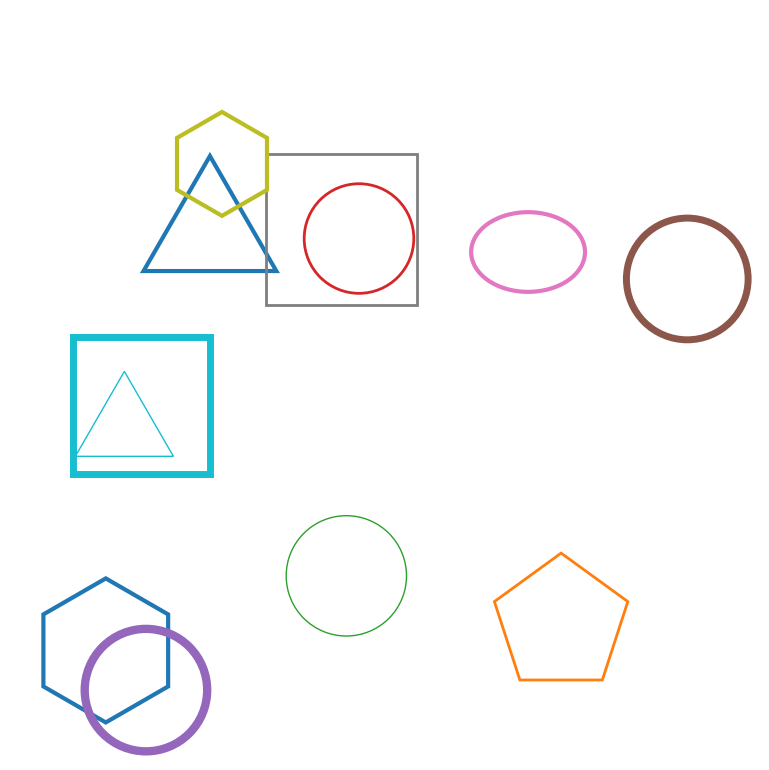[{"shape": "triangle", "thickness": 1.5, "radius": 0.5, "center": [0.273, 0.698]}, {"shape": "hexagon", "thickness": 1.5, "radius": 0.47, "center": [0.137, 0.155]}, {"shape": "pentagon", "thickness": 1, "radius": 0.46, "center": [0.729, 0.191]}, {"shape": "circle", "thickness": 0.5, "radius": 0.39, "center": [0.45, 0.252]}, {"shape": "circle", "thickness": 1, "radius": 0.36, "center": [0.466, 0.69]}, {"shape": "circle", "thickness": 3, "radius": 0.4, "center": [0.19, 0.104]}, {"shape": "circle", "thickness": 2.5, "radius": 0.4, "center": [0.893, 0.638]}, {"shape": "oval", "thickness": 1.5, "radius": 0.37, "center": [0.686, 0.673]}, {"shape": "square", "thickness": 1, "radius": 0.49, "center": [0.444, 0.702]}, {"shape": "hexagon", "thickness": 1.5, "radius": 0.34, "center": [0.288, 0.787]}, {"shape": "square", "thickness": 2.5, "radius": 0.44, "center": [0.184, 0.473]}, {"shape": "triangle", "thickness": 0.5, "radius": 0.37, "center": [0.162, 0.444]}]